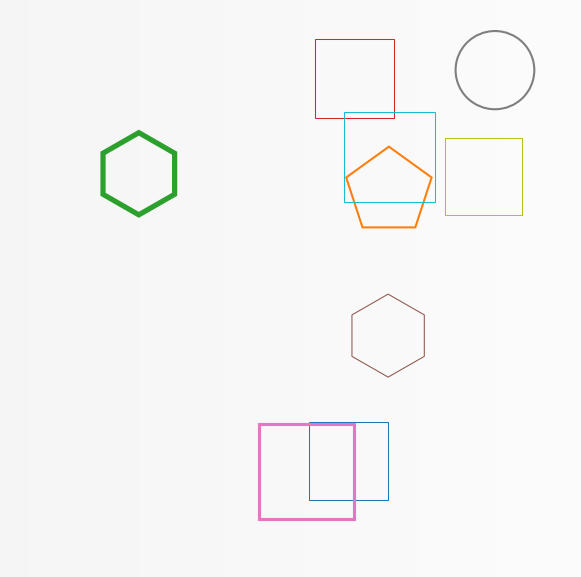[{"shape": "square", "thickness": 0.5, "radius": 0.34, "center": [0.6, 0.201]}, {"shape": "pentagon", "thickness": 1, "radius": 0.39, "center": [0.669, 0.668]}, {"shape": "hexagon", "thickness": 2.5, "radius": 0.36, "center": [0.239, 0.698]}, {"shape": "square", "thickness": 0.5, "radius": 0.34, "center": [0.61, 0.863]}, {"shape": "hexagon", "thickness": 0.5, "radius": 0.36, "center": [0.668, 0.418]}, {"shape": "square", "thickness": 1.5, "radius": 0.41, "center": [0.527, 0.183]}, {"shape": "circle", "thickness": 1, "radius": 0.34, "center": [0.852, 0.878]}, {"shape": "square", "thickness": 0.5, "radius": 0.33, "center": [0.833, 0.694]}, {"shape": "square", "thickness": 0.5, "radius": 0.39, "center": [0.671, 0.728]}]